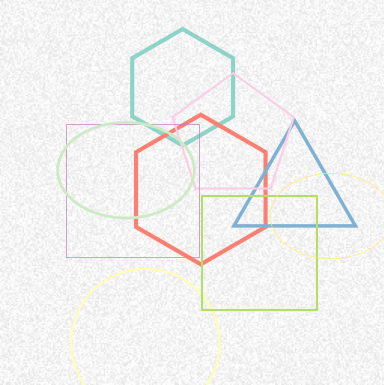[{"shape": "hexagon", "thickness": 3, "radius": 0.76, "center": [0.474, 0.773]}, {"shape": "circle", "thickness": 1.5, "radius": 0.96, "center": [0.378, 0.109]}, {"shape": "hexagon", "thickness": 3, "radius": 0.97, "center": [0.522, 0.508]}, {"shape": "triangle", "thickness": 2.5, "radius": 0.91, "center": [0.765, 0.504]}, {"shape": "square", "thickness": 1.5, "radius": 0.74, "center": [0.674, 0.343]}, {"shape": "pentagon", "thickness": 1.5, "radius": 0.83, "center": [0.606, 0.644]}, {"shape": "square", "thickness": 0.5, "radius": 0.87, "center": [0.345, 0.505]}, {"shape": "oval", "thickness": 2, "radius": 0.89, "center": [0.327, 0.558]}, {"shape": "oval", "thickness": 0.5, "radius": 0.79, "center": [0.86, 0.439]}]